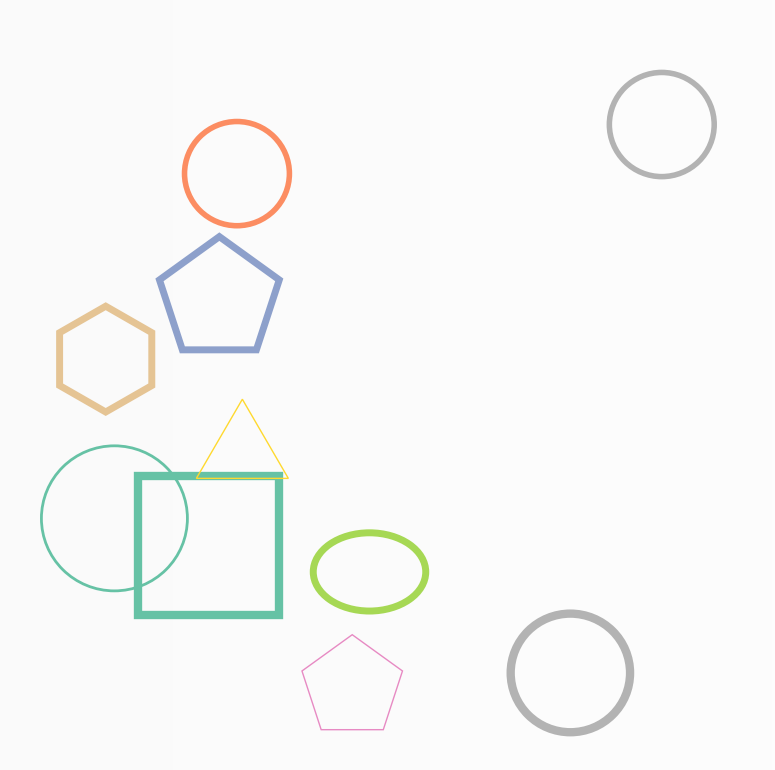[{"shape": "circle", "thickness": 1, "radius": 0.47, "center": [0.148, 0.327]}, {"shape": "square", "thickness": 3, "radius": 0.45, "center": [0.269, 0.292]}, {"shape": "circle", "thickness": 2, "radius": 0.34, "center": [0.306, 0.775]}, {"shape": "pentagon", "thickness": 2.5, "radius": 0.41, "center": [0.283, 0.611]}, {"shape": "pentagon", "thickness": 0.5, "radius": 0.34, "center": [0.454, 0.108]}, {"shape": "oval", "thickness": 2.5, "radius": 0.36, "center": [0.477, 0.257]}, {"shape": "triangle", "thickness": 0.5, "radius": 0.34, "center": [0.313, 0.413]}, {"shape": "hexagon", "thickness": 2.5, "radius": 0.34, "center": [0.136, 0.534]}, {"shape": "circle", "thickness": 3, "radius": 0.39, "center": [0.736, 0.126]}, {"shape": "circle", "thickness": 2, "radius": 0.34, "center": [0.854, 0.838]}]